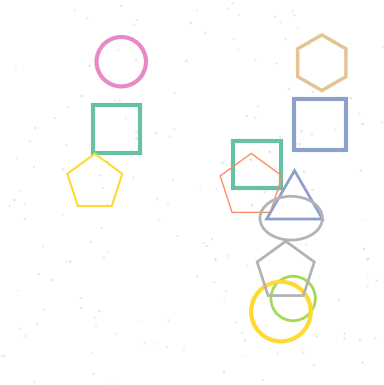[{"shape": "square", "thickness": 3, "radius": 0.31, "center": [0.302, 0.665]}, {"shape": "square", "thickness": 3, "radius": 0.31, "center": [0.667, 0.573]}, {"shape": "pentagon", "thickness": 1, "radius": 0.42, "center": [0.652, 0.517]}, {"shape": "square", "thickness": 3, "radius": 0.33, "center": [0.831, 0.677]}, {"shape": "triangle", "thickness": 2, "radius": 0.42, "center": [0.765, 0.473]}, {"shape": "circle", "thickness": 3, "radius": 0.32, "center": [0.315, 0.84]}, {"shape": "circle", "thickness": 2, "radius": 0.29, "center": [0.761, 0.225]}, {"shape": "circle", "thickness": 3, "radius": 0.39, "center": [0.73, 0.191]}, {"shape": "pentagon", "thickness": 1.5, "radius": 0.38, "center": [0.246, 0.526]}, {"shape": "hexagon", "thickness": 2.5, "radius": 0.36, "center": [0.836, 0.837]}, {"shape": "pentagon", "thickness": 2, "radius": 0.39, "center": [0.742, 0.295]}, {"shape": "oval", "thickness": 2, "radius": 0.41, "center": [0.756, 0.433]}]